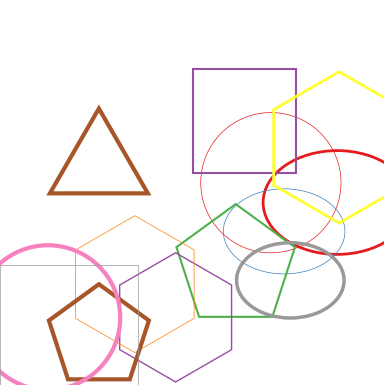[{"shape": "circle", "thickness": 0.5, "radius": 0.91, "center": [0.704, 0.526]}, {"shape": "oval", "thickness": 2, "radius": 0.96, "center": [0.876, 0.474]}, {"shape": "oval", "thickness": 0.5, "radius": 0.79, "center": [0.738, 0.399]}, {"shape": "pentagon", "thickness": 1.5, "radius": 0.81, "center": [0.612, 0.308]}, {"shape": "hexagon", "thickness": 1, "radius": 0.84, "center": [0.456, 0.176]}, {"shape": "square", "thickness": 1.5, "radius": 0.67, "center": [0.635, 0.686]}, {"shape": "hexagon", "thickness": 0.5, "radius": 0.89, "center": [0.35, 0.262]}, {"shape": "hexagon", "thickness": 2, "radius": 0.98, "center": [0.881, 0.617]}, {"shape": "pentagon", "thickness": 3, "radius": 0.68, "center": [0.257, 0.125]}, {"shape": "triangle", "thickness": 3, "radius": 0.73, "center": [0.257, 0.571]}, {"shape": "circle", "thickness": 3, "radius": 0.94, "center": [0.125, 0.175]}, {"shape": "oval", "thickness": 2.5, "radius": 0.7, "center": [0.754, 0.272]}, {"shape": "square", "thickness": 0.5, "radius": 0.89, "center": [0.18, 0.134]}]